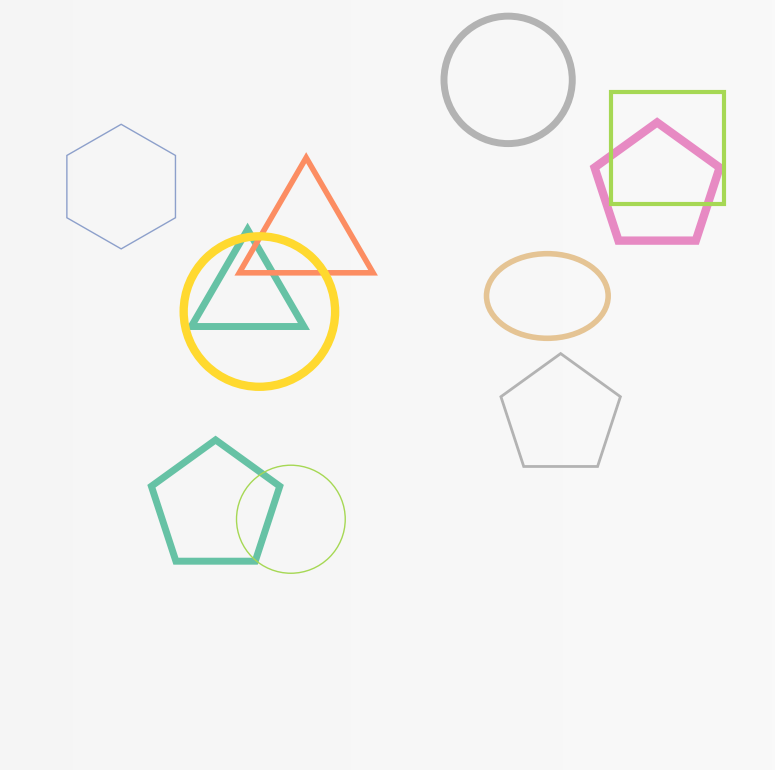[{"shape": "pentagon", "thickness": 2.5, "radius": 0.44, "center": [0.278, 0.342]}, {"shape": "triangle", "thickness": 2.5, "radius": 0.42, "center": [0.319, 0.618]}, {"shape": "triangle", "thickness": 2, "radius": 0.5, "center": [0.395, 0.696]}, {"shape": "hexagon", "thickness": 0.5, "radius": 0.4, "center": [0.156, 0.758]}, {"shape": "pentagon", "thickness": 3, "radius": 0.42, "center": [0.848, 0.756]}, {"shape": "circle", "thickness": 0.5, "radius": 0.35, "center": [0.375, 0.326]}, {"shape": "square", "thickness": 1.5, "radius": 0.37, "center": [0.862, 0.808]}, {"shape": "circle", "thickness": 3, "radius": 0.49, "center": [0.335, 0.595]}, {"shape": "oval", "thickness": 2, "radius": 0.39, "center": [0.706, 0.616]}, {"shape": "pentagon", "thickness": 1, "radius": 0.41, "center": [0.723, 0.46]}, {"shape": "circle", "thickness": 2.5, "radius": 0.41, "center": [0.656, 0.896]}]